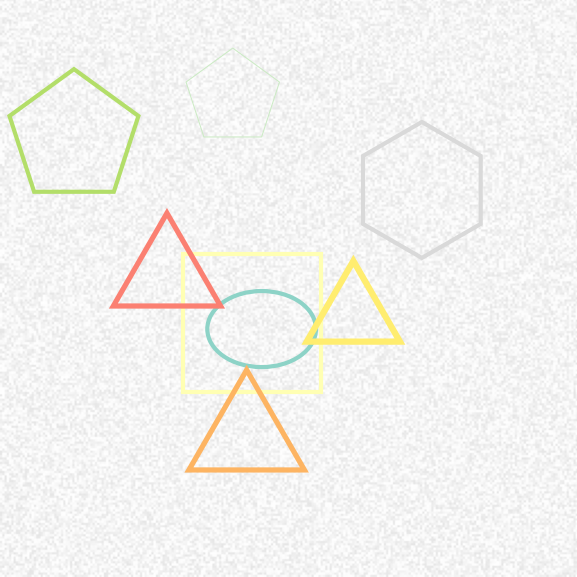[{"shape": "oval", "thickness": 2, "radius": 0.47, "center": [0.453, 0.429]}, {"shape": "square", "thickness": 2, "radius": 0.6, "center": [0.437, 0.439]}, {"shape": "triangle", "thickness": 2.5, "radius": 0.54, "center": [0.289, 0.523]}, {"shape": "triangle", "thickness": 2.5, "radius": 0.58, "center": [0.427, 0.243]}, {"shape": "pentagon", "thickness": 2, "radius": 0.59, "center": [0.128, 0.762]}, {"shape": "hexagon", "thickness": 2, "radius": 0.59, "center": [0.73, 0.67]}, {"shape": "pentagon", "thickness": 0.5, "radius": 0.43, "center": [0.403, 0.831]}, {"shape": "triangle", "thickness": 3, "radius": 0.47, "center": [0.612, 0.454]}]